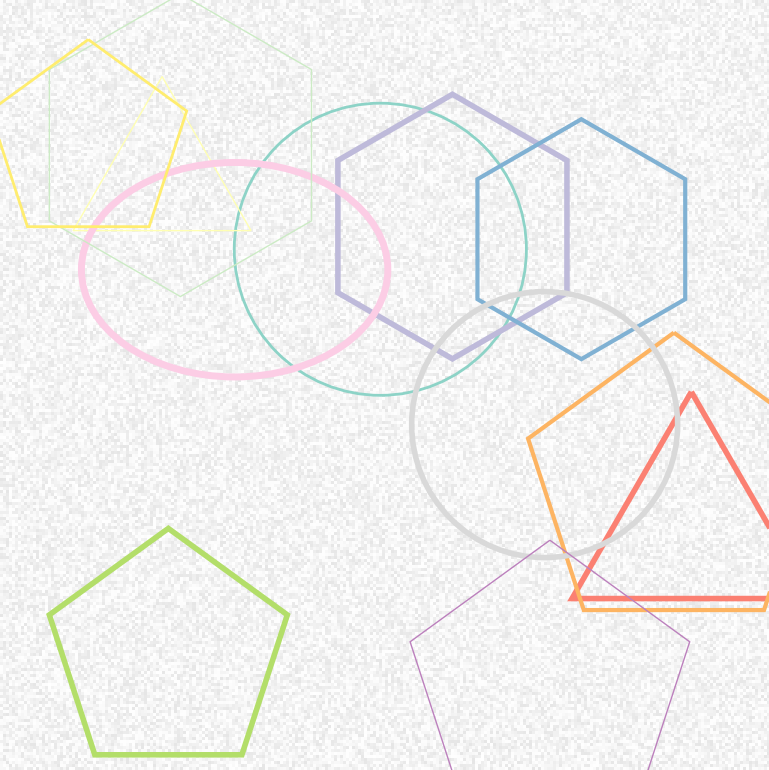[{"shape": "circle", "thickness": 1, "radius": 0.95, "center": [0.494, 0.676]}, {"shape": "triangle", "thickness": 0.5, "radius": 0.67, "center": [0.211, 0.767]}, {"shape": "hexagon", "thickness": 2, "radius": 0.86, "center": [0.588, 0.706]}, {"shape": "triangle", "thickness": 2, "radius": 0.89, "center": [0.898, 0.312]}, {"shape": "hexagon", "thickness": 1.5, "radius": 0.78, "center": [0.755, 0.689]}, {"shape": "pentagon", "thickness": 1.5, "radius": 1.0, "center": [0.875, 0.369]}, {"shape": "pentagon", "thickness": 2, "radius": 0.81, "center": [0.219, 0.151]}, {"shape": "oval", "thickness": 2.5, "radius": 0.99, "center": [0.305, 0.65]}, {"shape": "circle", "thickness": 2, "radius": 0.86, "center": [0.707, 0.449]}, {"shape": "pentagon", "thickness": 0.5, "radius": 0.95, "center": [0.714, 0.108]}, {"shape": "hexagon", "thickness": 0.5, "radius": 0.98, "center": [0.234, 0.811]}, {"shape": "pentagon", "thickness": 1, "radius": 0.67, "center": [0.115, 0.814]}]